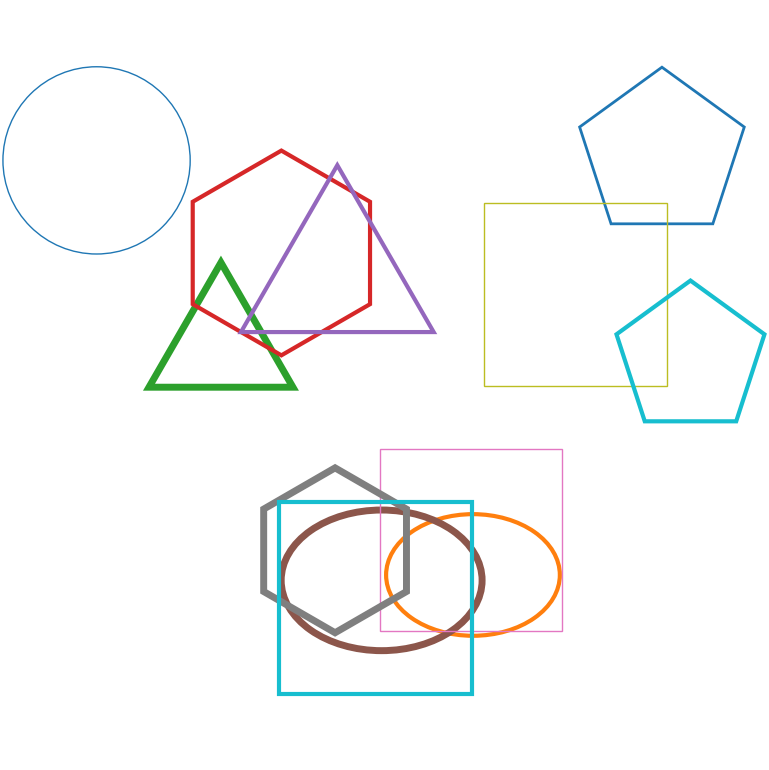[{"shape": "pentagon", "thickness": 1, "radius": 0.56, "center": [0.86, 0.8]}, {"shape": "circle", "thickness": 0.5, "radius": 0.61, "center": [0.125, 0.792]}, {"shape": "oval", "thickness": 1.5, "radius": 0.56, "center": [0.614, 0.253]}, {"shape": "triangle", "thickness": 2.5, "radius": 0.54, "center": [0.287, 0.551]}, {"shape": "hexagon", "thickness": 1.5, "radius": 0.66, "center": [0.365, 0.671]}, {"shape": "triangle", "thickness": 1.5, "radius": 0.72, "center": [0.438, 0.641]}, {"shape": "oval", "thickness": 2.5, "radius": 0.65, "center": [0.496, 0.246]}, {"shape": "square", "thickness": 0.5, "radius": 0.59, "center": [0.612, 0.299]}, {"shape": "hexagon", "thickness": 2.5, "radius": 0.54, "center": [0.435, 0.285]}, {"shape": "square", "thickness": 0.5, "radius": 0.59, "center": [0.747, 0.617]}, {"shape": "square", "thickness": 1.5, "radius": 0.62, "center": [0.488, 0.224]}, {"shape": "pentagon", "thickness": 1.5, "radius": 0.51, "center": [0.897, 0.535]}]